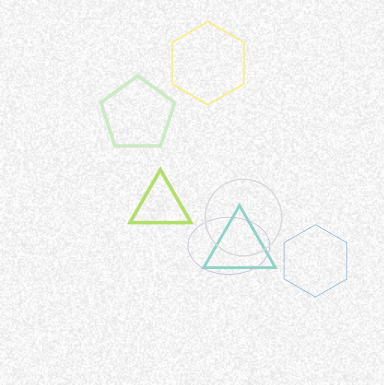[{"shape": "triangle", "thickness": 2, "radius": 0.54, "center": [0.622, 0.359]}, {"shape": "oval", "thickness": 0.5, "radius": 0.53, "center": [0.594, 0.361]}, {"shape": "hexagon", "thickness": 0.5, "radius": 0.47, "center": [0.819, 0.322]}, {"shape": "triangle", "thickness": 2.5, "radius": 0.46, "center": [0.417, 0.468]}, {"shape": "circle", "thickness": 1, "radius": 0.5, "center": [0.632, 0.435]}, {"shape": "pentagon", "thickness": 2.5, "radius": 0.5, "center": [0.358, 0.702]}, {"shape": "hexagon", "thickness": 1, "radius": 0.54, "center": [0.541, 0.836]}]